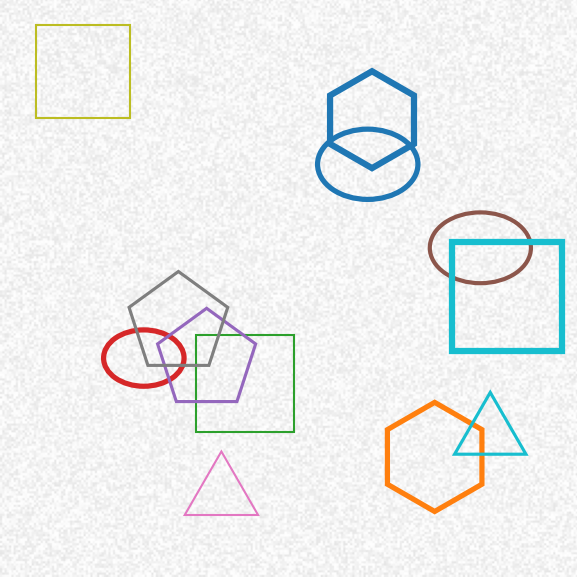[{"shape": "hexagon", "thickness": 3, "radius": 0.42, "center": [0.644, 0.792]}, {"shape": "oval", "thickness": 2.5, "radius": 0.43, "center": [0.637, 0.715]}, {"shape": "hexagon", "thickness": 2.5, "radius": 0.47, "center": [0.753, 0.208]}, {"shape": "square", "thickness": 1, "radius": 0.42, "center": [0.424, 0.335]}, {"shape": "oval", "thickness": 2.5, "radius": 0.35, "center": [0.249, 0.379]}, {"shape": "pentagon", "thickness": 1.5, "radius": 0.45, "center": [0.358, 0.376]}, {"shape": "oval", "thickness": 2, "radius": 0.44, "center": [0.832, 0.57]}, {"shape": "triangle", "thickness": 1, "radius": 0.37, "center": [0.383, 0.144]}, {"shape": "pentagon", "thickness": 1.5, "radius": 0.45, "center": [0.309, 0.439]}, {"shape": "square", "thickness": 1, "radius": 0.41, "center": [0.144, 0.875]}, {"shape": "square", "thickness": 3, "radius": 0.47, "center": [0.878, 0.485]}, {"shape": "triangle", "thickness": 1.5, "radius": 0.36, "center": [0.849, 0.248]}]